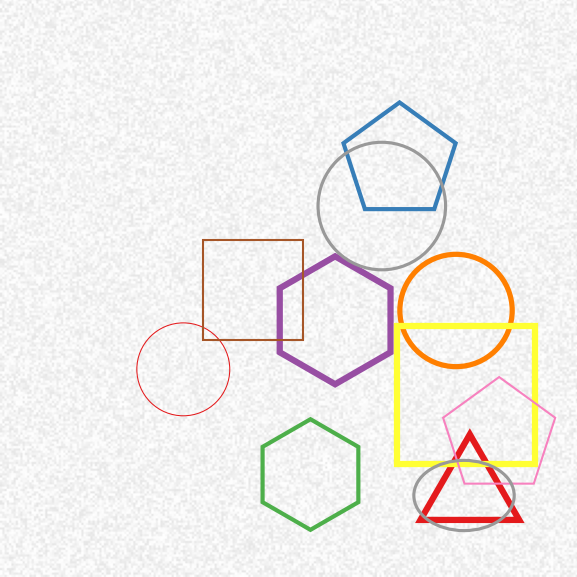[{"shape": "circle", "thickness": 0.5, "radius": 0.4, "center": [0.317, 0.36]}, {"shape": "triangle", "thickness": 3, "radius": 0.49, "center": [0.814, 0.148]}, {"shape": "pentagon", "thickness": 2, "radius": 0.51, "center": [0.692, 0.72]}, {"shape": "hexagon", "thickness": 2, "radius": 0.48, "center": [0.538, 0.177]}, {"shape": "hexagon", "thickness": 3, "radius": 0.55, "center": [0.58, 0.445]}, {"shape": "circle", "thickness": 2.5, "radius": 0.49, "center": [0.79, 0.462]}, {"shape": "square", "thickness": 3, "radius": 0.6, "center": [0.807, 0.315]}, {"shape": "square", "thickness": 1, "radius": 0.43, "center": [0.438, 0.496]}, {"shape": "pentagon", "thickness": 1, "radius": 0.51, "center": [0.864, 0.244]}, {"shape": "circle", "thickness": 1.5, "radius": 0.55, "center": [0.661, 0.642]}, {"shape": "oval", "thickness": 1.5, "radius": 0.43, "center": [0.804, 0.141]}]